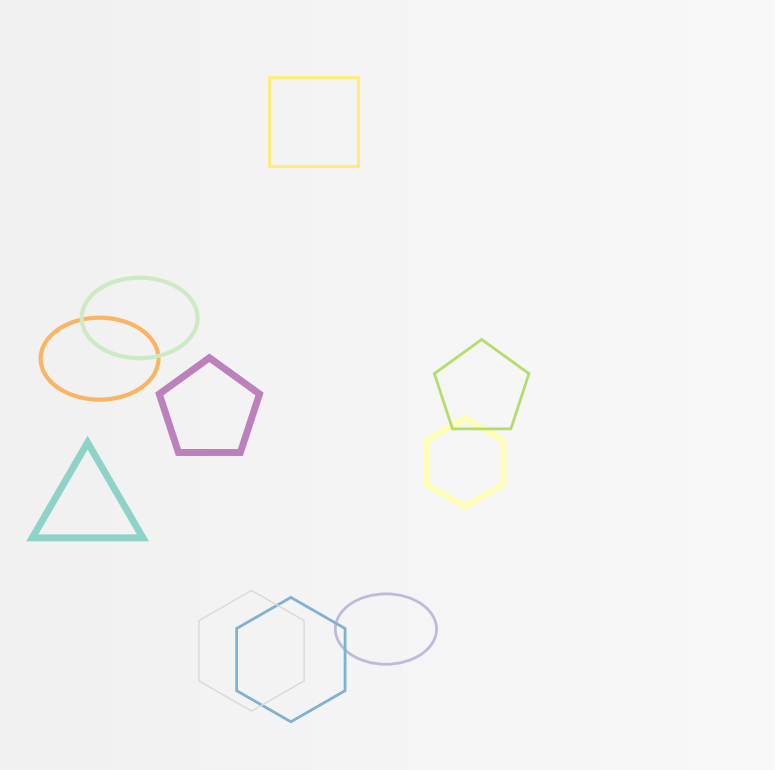[{"shape": "triangle", "thickness": 2.5, "radius": 0.41, "center": [0.113, 0.343]}, {"shape": "hexagon", "thickness": 2, "radius": 0.29, "center": [0.6, 0.399]}, {"shape": "oval", "thickness": 1, "radius": 0.33, "center": [0.498, 0.183]}, {"shape": "hexagon", "thickness": 1, "radius": 0.4, "center": [0.375, 0.143]}, {"shape": "oval", "thickness": 1.5, "radius": 0.38, "center": [0.128, 0.534]}, {"shape": "pentagon", "thickness": 1, "radius": 0.32, "center": [0.622, 0.495]}, {"shape": "hexagon", "thickness": 0.5, "radius": 0.39, "center": [0.325, 0.155]}, {"shape": "pentagon", "thickness": 2.5, "radius": 0.34, "center": [0.27, 0.467]}, {"shape": "oval", "thickness": 1.5, "radius": 0.37, "center": [0.18, 0.587]}, {"shape": "square", "thickness": 1, "radius": 0.29, "center": [0.405, 0.842]}]